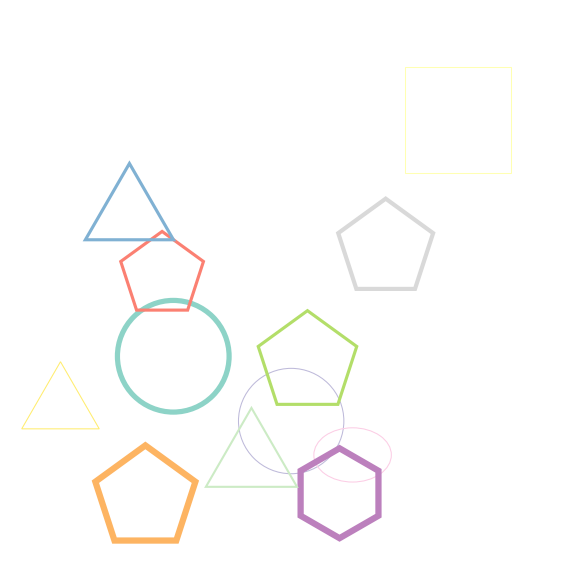[{"shape": "circle", "thickness": 2.5, "radius": 0.48, "center": [0.3, 0.382]}, {"shape": "square", "thickness": 0.5, "radius": 0.46, "center": [0.793, 0.791]}, {"shape": "circle", "thickness": 0.5, "radius": 0.46, "center": [0.504, 0.27]}, {"shape": "pentagon", "thickness": 1.5, "radius": 0.38, "center": [0.281, 0.523]}, {"shape": "triangle", "thickness": 1.5, "radius": 0.44, "center": [0.224, 0.628]}, {"shape": "pentagon", "thickness": 3, "radius": 0.46, "center": [0.252, 0.137]}, {"shape": "pentagon", "thickness": 1.5, "radius": 0.45, "center": [0.532, 0.371]}, {"shape": "oval", "thickness": 0.5, "radius": 0.34, "center": [0.611, 0.211]}, {"shape": "pentagon", "thickness": 2, "radius": 0.43, "center": [0.668, 0.569]}, {"shape": "hexagon", "thickness": 3, "radius": 0.39, "center": [0.588, 0.145]}, {"shape": "triangle", "thickness": 1, "radius": 0.46, "center": [0.435, 0.202]}, {"shape": "triangle", "thickness": 0.5, "radius": 0.39, "center": [0.105, 0.295]}]